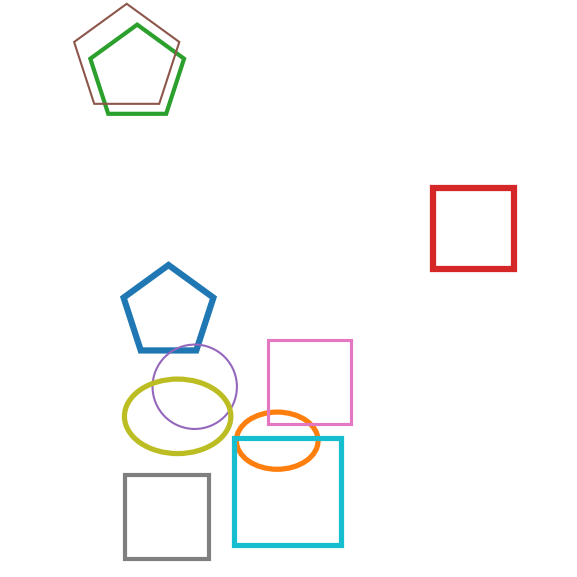[{"shape": "pentagon", "thickness": 3, "radius": 0.41, "center": [0.292, 0.458]}, {"shape": "oval", "thickness": 2.5, "radius": 0.35, "center": [0.48, 0.236]}, {"shape": "pentagon", "thickness": 2, "radius": 0.43, "center": [0.238, 0.871]}, {"shape": "square", "thickness": 3, "radius": 0.35, "center": [0.82, 0.604]}, {"shape": "circle", "thickness": 1, "radius": 0.37, "center": [0.337, 0.329]}, {"shape": "pentagon", "thickness": 1, "radius": 0.48, "center": [0.219, 0.897]}, {"shape": "square", "thickness": 1.5, "radius": 0.36, "center": [0.536, 0.338]}, {"shape": "square", "thickness": 2, "radius": 0.36, "center": [0.289, 0.104]}, {"shape": "oval", "thickness": 2.5, "radius": 0.46, "center": [0.308, 0.278]}, {"shape": "square", "thickness": 2.5, "radius": 0.46, "center": [0.498, 0.148]}]